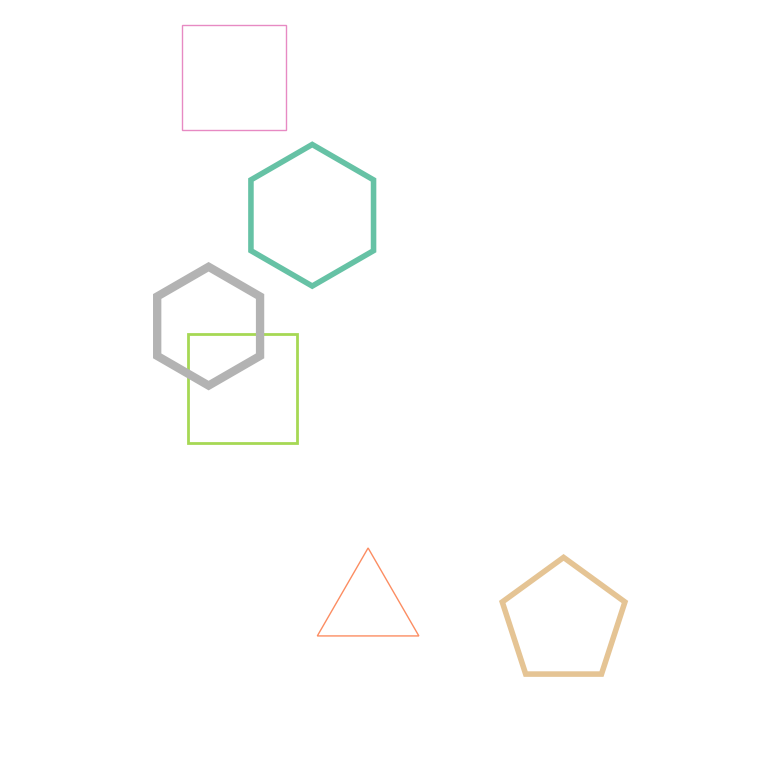[{"shape": "hexagon", "thickness": 2, "radius": 0.46, "center": [0.406, 0.72]}, {"shape": "triangle", "thickness": 0.5, "radius": 0.38, "center": [0.478, 0.212]}, {"shape": "square", "thickness": 0.5, "radius": 0.34, "center": [0.304, 0.9]}, {"shape": "square", "thickness": 1, "radius": 0.35, "center": [0.315, 0.495]}, {"shape": "pentagon", "thickness": 2, "radius": 0.42, "center": [0.732, 0.192]}, {"shape": "hexagon", "thickness": 3, "radius": 0.39, "center": [0.271, 0.576]}]